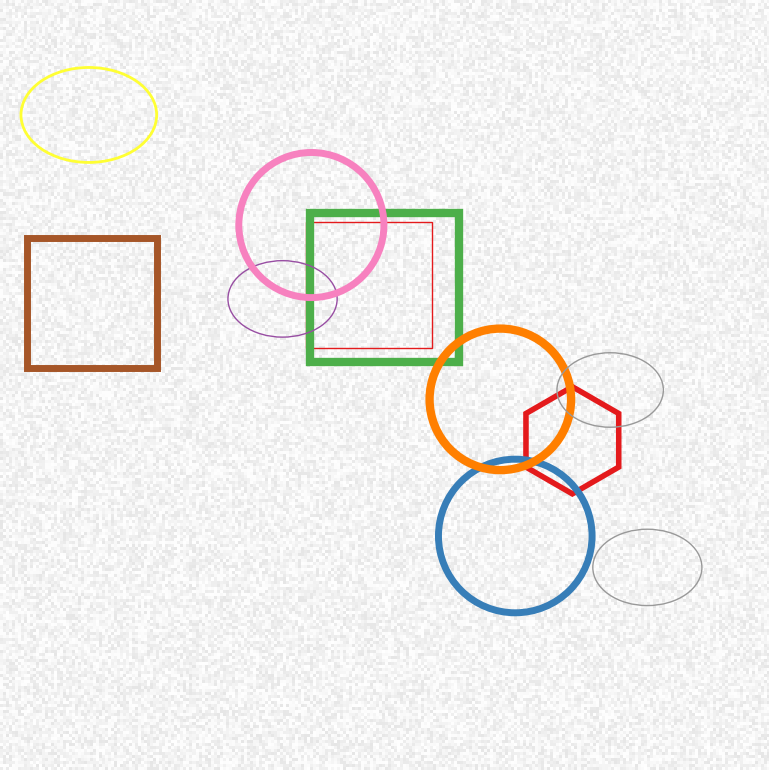[{"shape": "square", "thickness": 0.5, "radius": 0.41, "center": [0.479, 0.63]}, {"shape": "hexagon", "thickness": 2, "radius": 0.35, "center": [0.743, 0.428]}, {"shape": "circle", "thickness": 2.5, "radius": 0.5, "center": [0.669, 0.304]}, {"shape": "square", "thickness": 3, "radius": 0.48, "center": [0.5, 0.626]}, {"shape": "oval", "thickness": 0.5, "radius": 0.35, "center": [0.367, 0.612]}, {"shape": "circle", "thickness": 3, "radius": 0.46, "center": [0.65, 0.481]}, {"shape": "oval", "thickness": 1, "radius": 0.44, "center": [0.115, 0.851]}, {"shape": "square", "thickness": 2.5, "radius": 0.42, "center": [0.119, 0.606]}, {"shape": "circle", "thickness": 2.5, "radius": 0.47, "center": [0.404, 0.708]}, {"shape": "oval", "thickness": 0.5, "radius": 0.35, "center": [0.841, 0.263]}, {"shape": "oval", "thickness": 0.5, "radius": 0.35, "center": [0.792, 0.494]}]